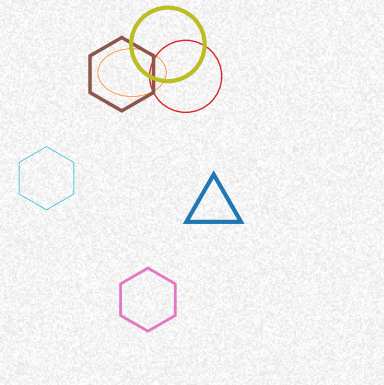[{"shape": "triangle", "thickness": 3, "radius": 0.41, "center": [0.555, 0.465]}, {"shape": "oval", "thickness": 0.5, "radius": 0.44, "center": [0.343, 0.811]}, {"shape": "circle", "thickness": 1, "radius": 0.47, "center": [0.482, 0.802]}, {"shape": "hexagon", "thickness": 2.5, "radius": 0.48, "center": [0.316, 0.807]}, {"shape": "hexagon", "thickness": 2, "radius": 0.41, "center": [0.384, 0.222]}, {"shape": "circle", "thickness": 3, "radius": 0.48, "center": [0.436, 0.885]}, {"shape": "hexagon", "thickness": 0.5, "radius": 0.41, "center": [0.121, 0.537]}]